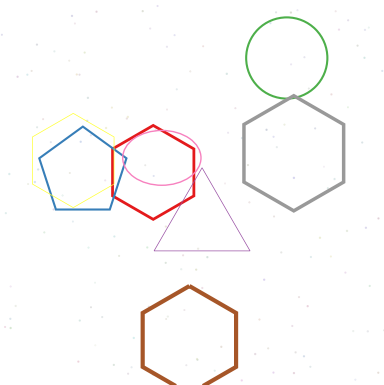[{"shape": "hexagon", "thickness": 2, "radius": 0.61, "center": [0.398, 0.552]}, {"shape": "pentagon", "thickness": 1.5, "radius": 0.6, "center": [0.215, 0.552]}, {"shape": "circle", "thickness": 1.5, "radius": 0.53, "center": [0.745, 0.849]}, {"shape": "triangle", "thickness": 0.5, "radius": 0.72, "center": [0.525, 0.42]}, {"shape": "hexagon", "thickness": 0.5, "radius": 0.61, "center": [0.19, 0.583]}, {"shape": "hexagon", "thickness": 3, "radius": 0.7, "center": [0.492, 0.117]}, {"shape": "oval", "thickness": 1, "radius": 0.51, "center": [0.42, 0.59]}, {"shape": "hexagon", "thickness": 2.5, "radius": 0.75, "center": [0.763, 0.602]}]